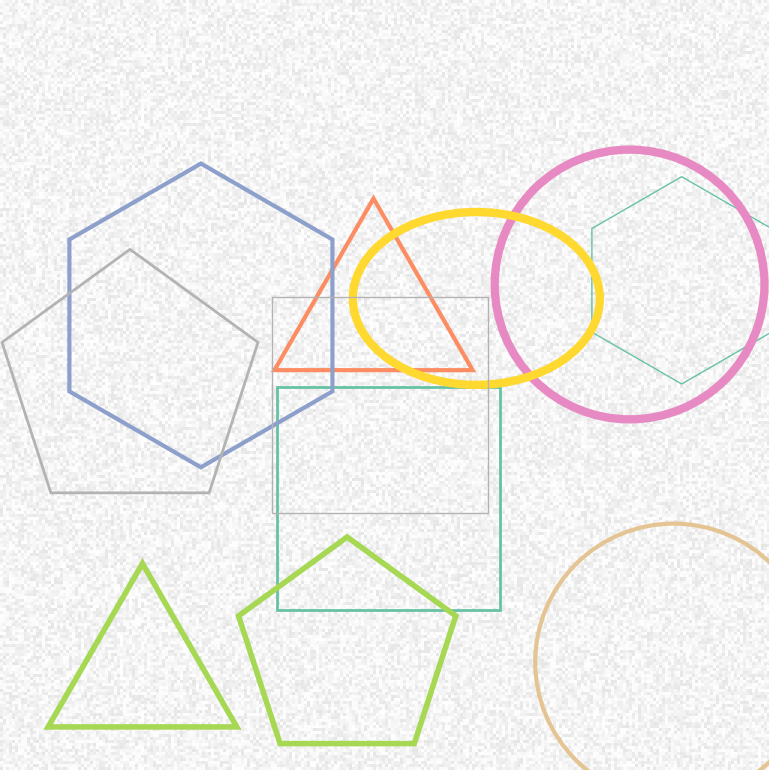[{"shape": "hexagon", "thickness": 0.5, "radius": 0.67, "center": [0.885, 0.636]}, {"shape": "square", "thickness": 1, "radius": 0.72, "center": [0.505, 0.353]}, {"shape": "triangle", "thickness": 1.5, "radius": 0.74, "center": [0.485, 0.594]}, {"shape": "hexagon", "thickness": 1.5, "radius": 0.99, "center": [0.261, 0.59]}, {"shape": "circle", "thickness": 3, "radius": 0.88, "center": [0.818, 0.631]}, {"shape": "pentagon", "thickness": 2, "radius": 0.74, "center": [0.451, 0.154]}, {"shape": "triangle", "thickness": 2, "radius": 0.71, "center": [0.185, 0.127]}, {"shape": "oval", "thickness": 3, "radius": 0.8, "center": [0.619, 0.612]}, {"shape": "circle", "thickness": 1.5, "radius": 0.9, "center": [0.875, 0.14]}, {"shape": "square", "thickness": 0.5, "radius": 0.7, "center": [0.493, 0.474]}, {"shape": "pentagon", "thickness": 1, "radius": 0.87, "center": [0.169, 0.501]}]